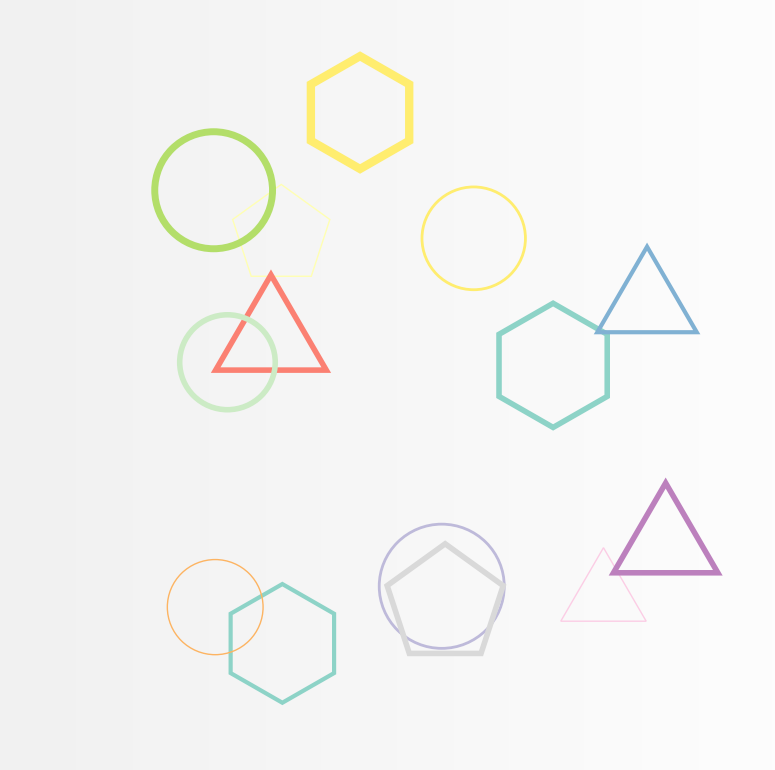[{"shape": "hexagon", "thickness": 2, "radius": 0.4, "center": [0.714, 0.525]}, {"shape": "hexagon", "thickness": 1.5, "radius": 0.39, "center": [0.364, 0.164]}, {"shape": "pentagon", "thickness": 0.5, "radius": 0.33, "center": [0.363, 0.695]}, {"shape": "circle", "thickness": 1, "radius": 0.4, "center": [0.57, 0.239]}, {"shape": "triangle", "thickness": 2, "radius": 0.41, "center": [0.35, 0.561]}, {"shape": "triangle", "thickness": 1.5, "radius": 0.37, "center": [0.835, 0.606]}, {"shape": "circle", "thickness": 0.5, "radius": 0.31, "center": [0.278, 0.212]}, {"shape": "circle", "thickness": 2.5, "radius": 0.38, "center": [0.276, 0.753]}, {"shape": "triangle", "thickness": 0.5, "radius": 0.32, "center": [0.779, 0.225]}, {"shape": "pentagon", "thickness": 2, "radius": 0.39, "center": [0.574, 0.215]}, {"shape": "triangle", "thickness": 2, "radius": 0.39, "center": [0.859, 0.295]}, {"shape": "circle", "thickness": 2, "radius": 0.31, "center": [0.294, 0.53]}, {"shape": "hexagon", "thickness": 3, "radius": 0.37, "center": [0.465, 0.854]}, {"shape": "circle", "thickness": 1, "radius": 0.33, "center": [0.611, 0.69]}]